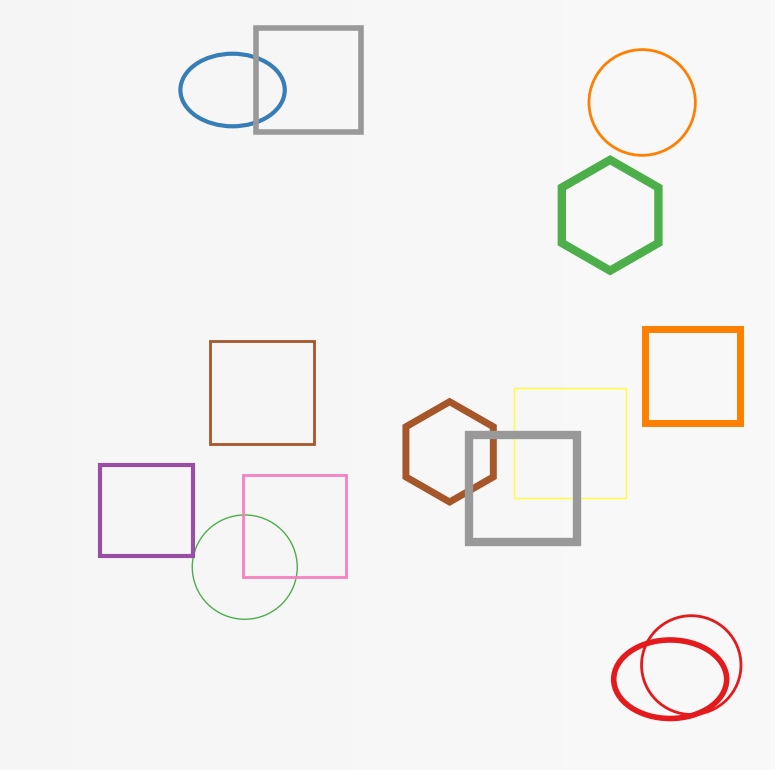[{"shape": "circle", "thickness": 1, "radius": 0.32, "center": [0.892, 0.136]}, {"shape": "oval", "thickness": 2, "radius": 0.36, "center": [0.865, 0.118]}, {"shape": "oval", "thickness": 1.5, "radius": 0.34, "center": [0.3, 0.883]}, {"shape": "circle", "thickness": 0.5, "radius": 0.34, "center": [0.316, 0.263]}, {"shape": "hexagon", "thickness": 3, "radius": 0.36, "center": [0.787, 0.72]}, {"shape": "square", "thickness": 1.5, "radius": 0.3, "center": [0.189, 0.337]}, {"shape": "square", "thickness": 2.5, "radius": 0.31, "center": [0.894, 0.512]}, {"shape": "circle", "thickness": 1, "radius": 0.34, "center": [0.829, 0.867]}, {"shape": "square", "thickness": 0.5, "radius": 0.36, "center": [0.735, 0.425]}, {"shape": "square", "thickness": 1, "radius": 0.34, "center": [0.338, 0.49]}, {"shape": "hexagon", "thickness": 2.5, "radius": 0.33, "center": [0.58, 0.413]}, {"shape": "square", "thickness": 1, "radius": 0.33, "center": [0.38, 0.317]}, {"shape": "square", "thickness": 3, "radius": 0.35, "center": [0.675, 0.365]}, {"shape": "square", "thickness": 2, "radius": 0.34, "center": [0.398, 0.896]}]